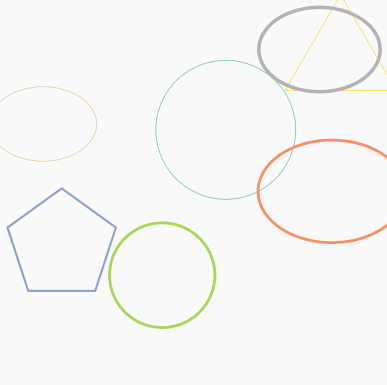[{"shape": "circle", "thickness": 0.5, "radius": 0.9, "center": [0.583, 0.663]}, {"shape": "oval", "thickness": 2, "radius": 0.95, "center": [0.856, 0.503]}, {"shape": "pentagon", "thickness": 1.5, "radius": 0.74, "center": [0.159, 0.363]}, {"shape": "circle", "thickness": 2, "radius": 0.68, "center": [0.419, 0.285]}, {"shape": "triangle", "thickness": 0.5, "radius": 0.83, "center": [0.879, 0.848]}, {"shape": "oval", "thickness": 0.5, "radius": 0.69, "center": [0.111, 0.678]}, {"shape": "oval", "thickness": 2.5, "radius": 0.78, "center": [0.824, 0.871]}]